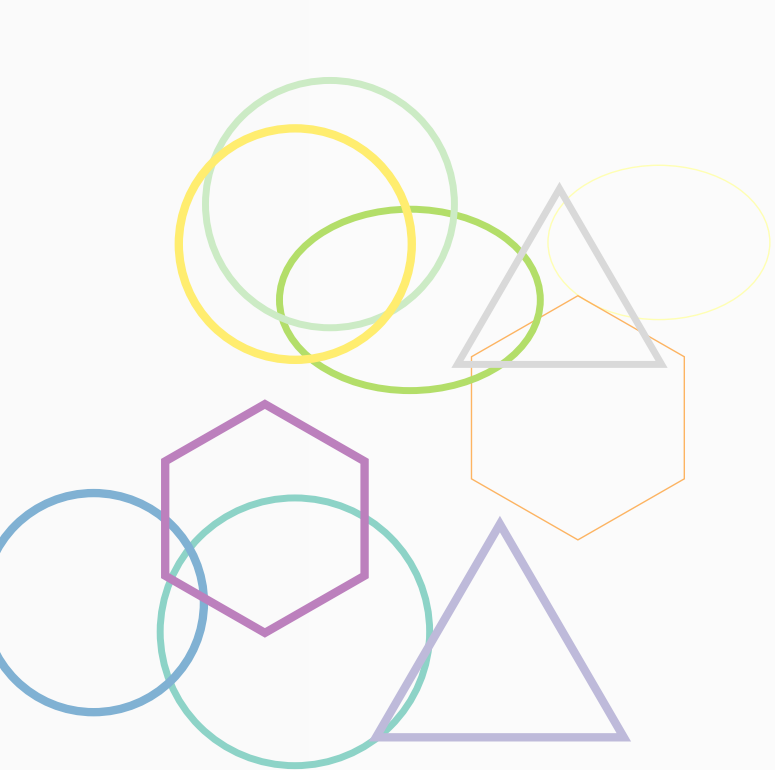[{"shape": "circle", "thickness": 2.5, "radius": 0.87, "center": [0.381, 0.179]}, {"shape": "oval", "thickness": 0.5, "radius": 0.72, "center": [0.85, 0.685]}, {"shape": "triangle", "thickness": 3, "radius": 0.92, "center": [0.645, 0.135]}, {"shape": "circle", "thickness": 3, "radius": 0.71, "center": [0.121, 0.217]}, {"shape": "hexagon", "thickness": 0.5, "radius": 0.79, "center": [0.746, 0.457]}, {"shape": "oval", "thickness": 2.5, "radius": 0.84, "center": [0.529, 0.61]}, {"shape": "triangle", "thickness": 2.5, "radius": 0.76, "center": [0.722, 0.603]}, {"shape": "hexagon", "thickness": 3, "radius": 0.74, "center": [0.342, 0.327]}, {"shape": "circle", "thickness": 2.5, "radius": 0.8, "center": [0.426, 0.735]}, {"shape": "circle", "thickness": 3, "radius": 0.75, "center": [0.381, 0.683]}]